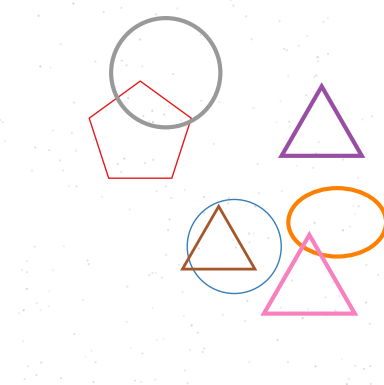[{"shape": "pentagon", "thickness": 1, "radius": 0.7, "center": [0.364, 0.65]}, {"shape": "circle", "thickness": 1, "radius": 0.61, "center": [0.608, 0.36]}, {"shape": "triangle", "thickness": 3, "radius": 0.6, "center": [0.836, 0.655]}, {"shape": "oval", "thickness": 3, "radius": 0.63, "center": [0.876, 0.423]}, {"shape": "triangle", "thickness": 2, "radius": 0.54, "center": [0.568, 0.355]}, {"shape": "triangle", "thickness": 3, "radius": 0.68, "center": [0.804, 0.254]}, {"shape": "circle", "thickness": 3, "radius": 0.71, "center": [0.431, 0.811]}]